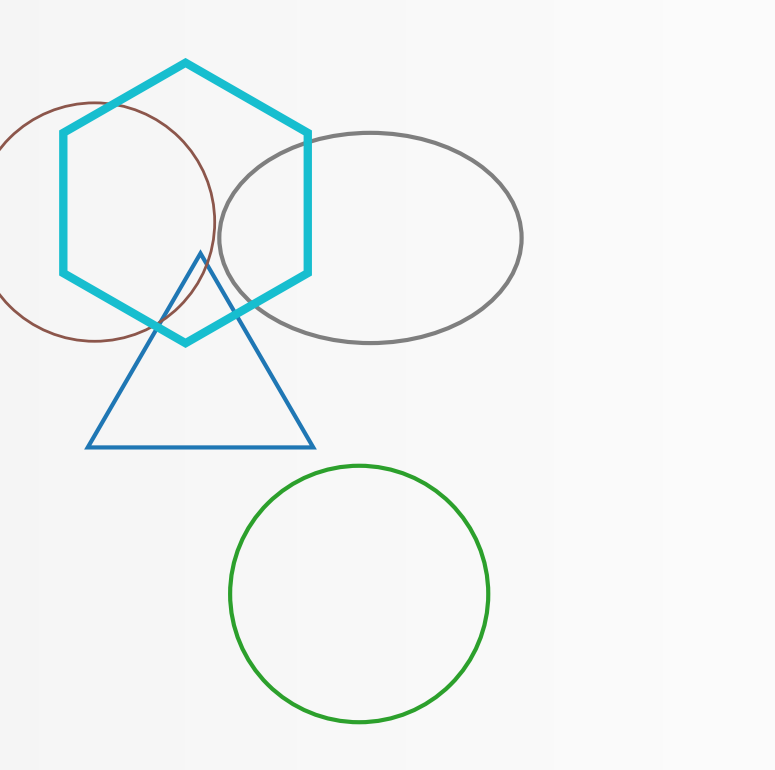[{"shape": "triangle", "thickness": 1.5, "radius": 0.84, "center": [0.259, 0.503]}, {"shape": "circle", "thickness": 1.5, "radius": 0.83, "center": [0.463, 0.229]}, {"shape": "circle", "thickness": 1, "radius": 0.77, "center": [0.122, 0.712]}, {"shape": "oval", "thickness": 1.5, "radius": 0.98, "center": [0.478, 0.691]}, {"shape": "hexagon", "thickness": 3, "radius": 0.91, "center": [0.239, 0.736]}]